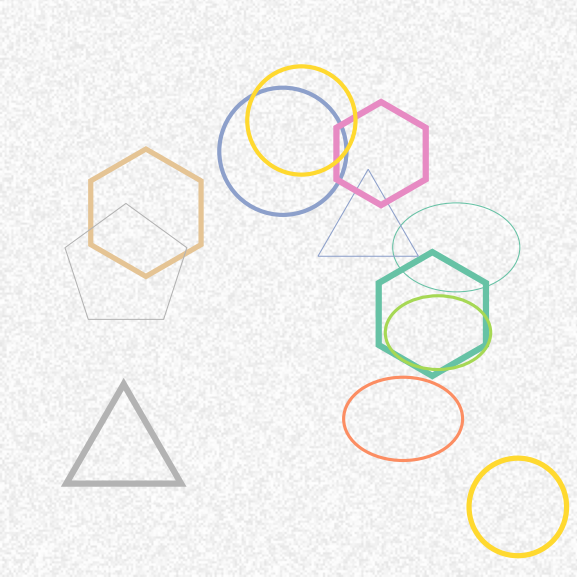[{"shape": "oval", "thickness": 0.5, "radius": 0.55, "center": [0.79, 0.571]}, {"shape": "hexagon", "thickness": 3, "radius": 0.54, "center": [0.749, 0.455]}, {"shape": "oval", "thickness": 1.5, "radius": 0.52, "center": [0.698, 0.274]}, {"shape": "circle", "thickness": 2, "radius": 0.55, "center": [0.49, 0.737]}, {"shape": "triangle", "thickness": 0.5, "radius": 0.5, "center": [0.638, 0.606]}, {"shape": "hexagon", "thickness": 3, "radius": 0.45, "center": [0.66, 0.733]}, {"shape": "oval", "thickness": 1.5, "radius": 0.46, "center": [0.758, 0.423]}, {"shape": "circle", "thickness": 2.5, "radius": 0.42, "center": [0.897, 0.121]}, {"shape": "circle", "thickness": 2, "radius": 0.47, "center": [0.522, 0.791]}, {"shape": "hexagon", "thickness": 2.5, "radius": 0.55, "center": [0.253, 0.631]}, {"shape": "triangle", "thickness": 3, "radius": 0.57, "center": [0.214, 0.219]}, {"shape": "pentagon", "thickness": 0.5, "radius": 0.55, "center": [0.218, 0.536]}]